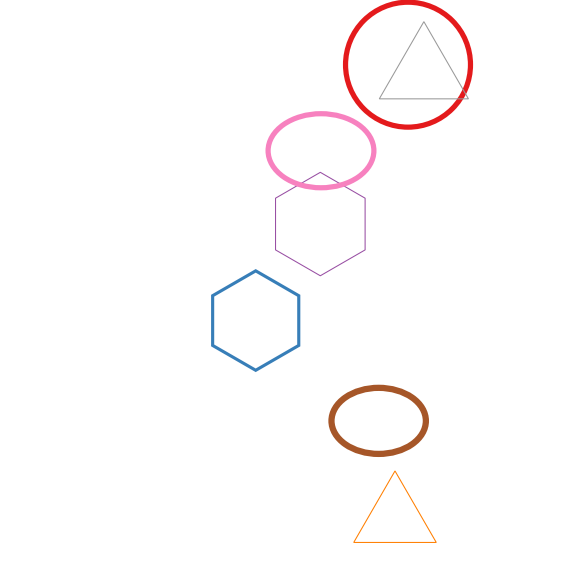[{"shape": "circle", "thickness": 2.5, "radius": 0.54, "center": [0.707, 0.887]}, {"shape": "hexagon", "thickness": 1.5, "radius": 0.43, "center": [0.443, 0.444]}, {"shape": "hexagon", "thickness": 0.5, "radius": 0.45, "center": [0.555, 0.611]}, {"shape": "triangle", "thickness": 0.5, "radius": 0.41, "center": [0.684, 0.101]}, {"shape": "oval", "thickness": 3, "radius": 0.41, "center": [0.656, 0.27]}, {"shape": "oval", "thickness": 2.5, "radius": 0.46, "center": [0.556, 0.738]}, {"shape": "triangle", "thickness": 0.5, "radius": 0.45, "center": [0.734, 0.873]}]